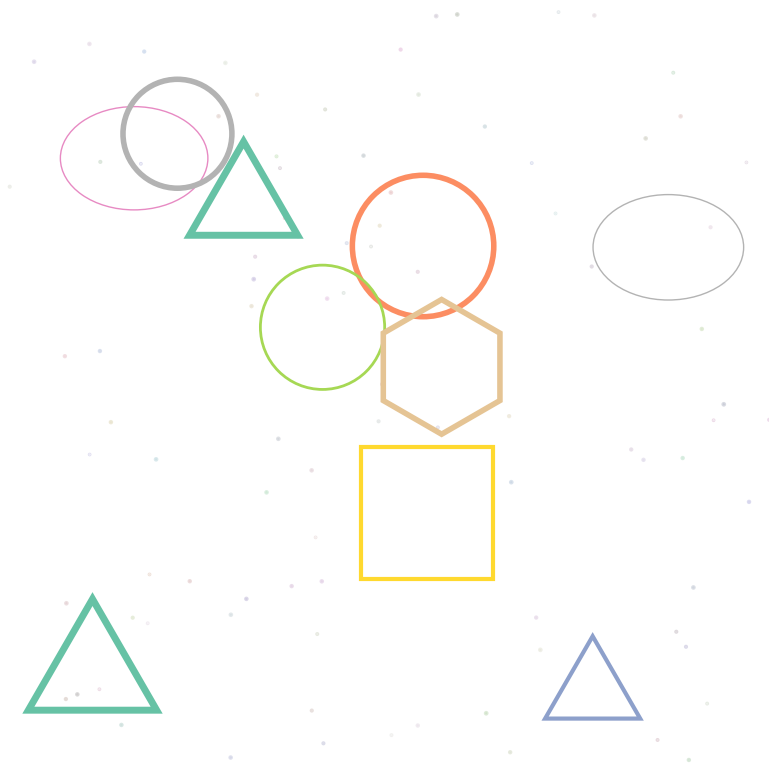[{"shape": "triangle", "thickness": 2.5, "radius": 0.48, "center": [0.12, 0.126]}, {"shape": "triangle", "thickness": 2.5, "radius": 0.41, "center": [0.316, 0.735]}, {"shape": "circle", "thickness": 2, "radius": 0.46, "center": [0.549, 0.681]}, {"shape": "triangle", "thickness": 1.5, "radius": 0.36, "center": [0.77, 0.102]}, {"shape": "oval", "thickness": 0.5, "radius": 0.48, "center": [0.174, 0.794]}, {"shape": "circle", "thickness": 1, "radius": 0.4, "center": [0.419, 0.575]}, {"shape": "square", "thickness": 1.5, "radius": 0.43, "center": [0.554, 0.334]}, {"shape": "hexagon", "thickness": 2, "radius": 0.44, "center": [0.574, 0.524]}, {"shape": "oval", "thickness": 0.5, "radius": 0.49, "center": [0.868, 0.679]}, {"shape": "circle", "thickness": 2, "radius": 0.35, "center": [0.23, 0.826]}]